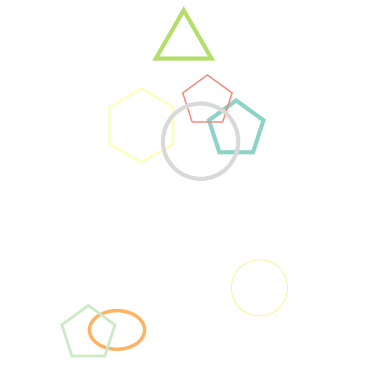[{"shape": "pentagon", "thickness": 3, "radius": 0.37, "center": [0.614, 0.665]}, {"shape": "hexagon", "thickness": 1.5, "radius": 0.48, "center": [0.367, 0.674]}, {"shape": "pentagon", "thickness": 1, "radius": 0.34, "center": [0.539, 0.738]}, {"shape": "oval", "thickness": 2.5, "radius": 0.36, "center": [0.304, 0.143]}, {"shape": "triangle", "thickness": 3, "radius": 0.42, "center": [0.477, 0.89]}, {"shape": "circle", "thickness": 3, "radius": 0.49, "center": [0.521, 0.633]}, {"shape": "pentagon", "thickness": 2, "radius": 0.36, "center": [0.23, 0.134]}, {"shape": "circle", "thickness": 0.5, "radius": 0.36, "center": [0.674, 0.252]}]